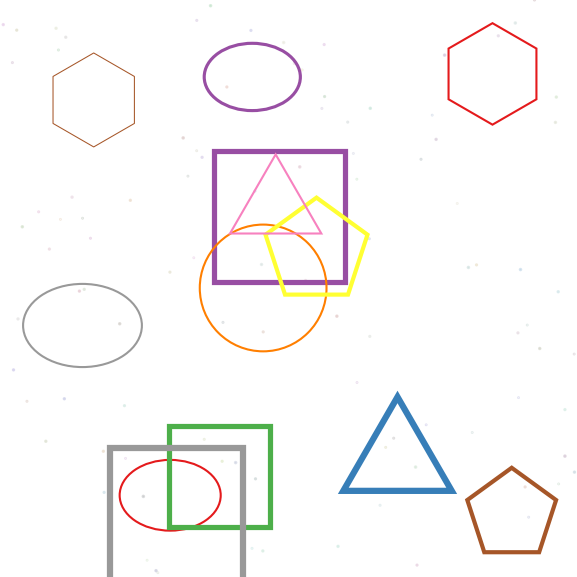[{"shape": "oval", "thickness": 1, "radius": 0.44, "center": [0.295, 0.142]}, {"shape": "hexagon", "thickness": 1, "radius": 0.44, "center": [0.853, 0.871]}, {"shape": "triangle", "thickness": 3, "radius": 0.54, "center": [0.688, 0.203]}, {"shape": "square", "thickness": 2.5, "radius": 0.44, "center": [0.38, 0.174]}, {"shape": "square", "thickness": 2.5, "radius": 0.57, "center": [0.484, 0.625]}, {"shape": "oval", "thickness": 1.5, "radius": 0.42, "center": [0.437, 0.866]}, {"shape": "circle", "thickness": 1, "radius": 0.55, "center": [0.456, 0.5]}, {"shape": "pentagon", "thickness": 2, "radius": 0.46, "center": [0.548, 0.564]}, {"shape": "hexagon", "thickness": 0.5, "radius": 0.41, "center": [0.162, 0.826]}, {"shape": "pentagon", "thickness": 2, "radius": 0.4, "center": [0.886, 0.108]}, {"shape": "triangle", "thickness": 1, "radius": 0.46, "center": [0.477, 0.64]}, {"shape": "square", "thickness": 3, "radius": 0.57, "center": [0.306, 0.108]}, {"shape": "oval", "thickness": 1, "radius": 0.51, "center": [0.143, 0.436]}]